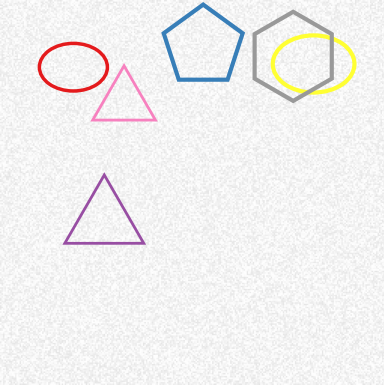[{"shape": "oval", "thickness": 2.5, "radius": 0.44, "center": [0.191, 0.825]}, {"shape": "pentagon", "thickness": 3, "radius": 0.54, "center": [0.528, 0.88]}, {"shape": "triangle", "thickness": 2, "radius": 0.59, "center": [0.271, 0.427]}, {"shape": "oval", "thickness": 3, "radius": 0.53, "center": [0.815, 0.834]}, {"shape": "triangle", "thickness": 2, "radius": 0.47, "center": [0.322, 0.735]}, {"shape": "hexagon", "thickness": 3, "radius": 0.58, "center": [0.762, 0.854]}]